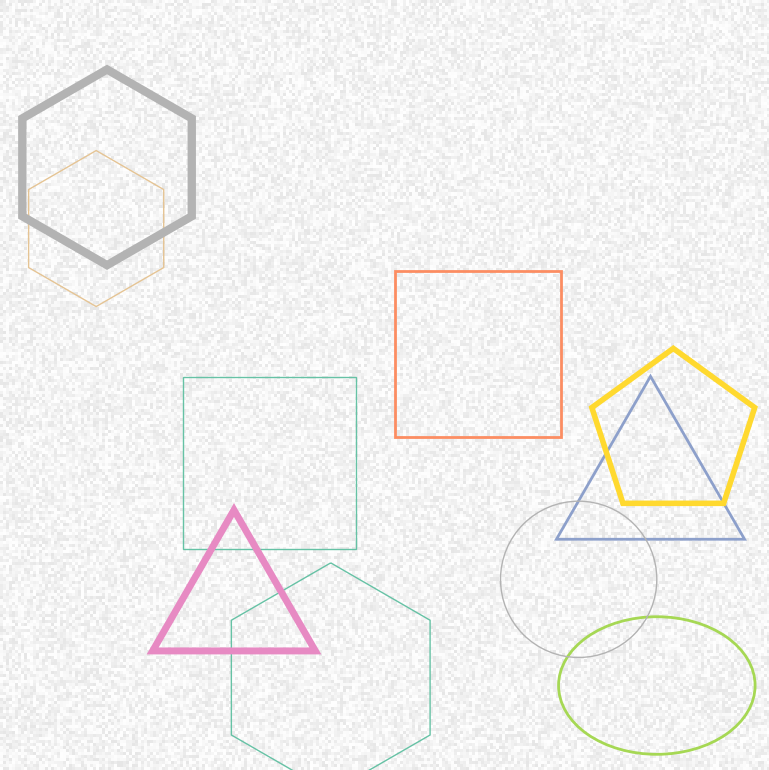[{"shape": "hexagon", "thickness": 0.5, "radius": 0.75, "center": [0.43, 0.12]}, {"shape": "square", "thickness": 0.5, "radius": 0.56, "center": [0.35, 0.399]}, {"shape": "square", "thickness": 1, "radius": 0.54, "center": [0.62, 0.54]}, {"shape": "triangle", "thickness": 1, "radius": 0.71, "center": [0.845, 0.37]}, {"shape": "triangle", "thickness": 2.5, "radius": 0.61, "center": [0.304, 0.216]}, {"shape": "oval", "thickness": 1, "radius": 0.64, "center": [0.853, 0.11]}, {"shape": "pentagon", "thickness": 2, "radius": 0.56, "center": [0.874, 0.436]}, {"shape": "hexagon", "thickness": 0.5, "radius": 0.51, "center": [0.125, 0.703]}, {"shape": "hexagon", "thickness": 3, "radius": 0.64, "center": [0.139, 0.783]}, {"shape": "circle", "thickness": 0.5, "radius": 0.51, "center": [0.751, 0.248]}]